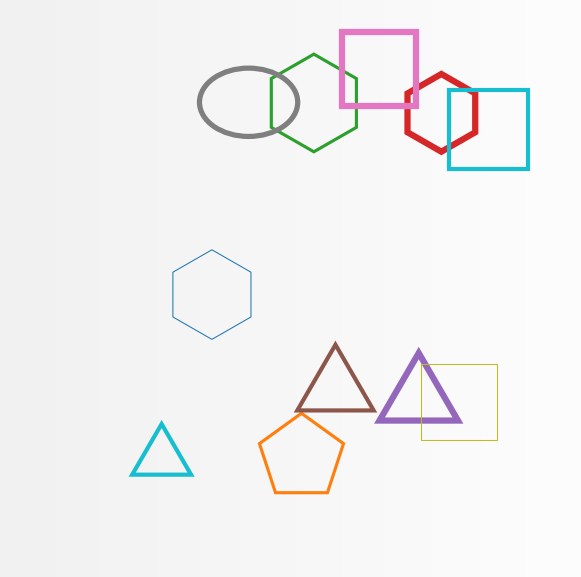[{"shape": "hexagon", "thickness": 0.5, "radius": 0.39, "center": [0.365, 0.489]}, {"shape": "pentagon", "thickness": 1.5, "radius": 0.38, "center": [0.519, 0.207]}, {"shape": "hexagon", "thickness": 1.5, "radius": 0.42, "center": [0.54, 0.821]}, {"shape": "hexagon", "thickness": 3, "radius": 0.34, "center": [0.759, 0.804]}, {"shape": "triangle", "thickness": 3, "radius": 0.39, "center": [0.72, 0.31]}, {"shape": "triangle", "thickness": 2, "radius": 0.38, "center": [0.577, 0.326]}, {"shape": "square", "thickness": 3, "radius": 0.32, "center": [0.652, 0.88]}, {"shape": "oval", "thickness": 2.5, "radius": 0.42, "center": [0.428, 0.822]}, {"shape": "square", "thickness": 0.5, "radius": 0.33, "center": [0.79, 0.303]}, {"shape": "triangle", "thickness": 2, "radius": 0.29, "center": [0.278, 0.206]}, {"shape": "square", "thickness": 2, "radius": 0.34, "center": [0.84, 0.775]}]